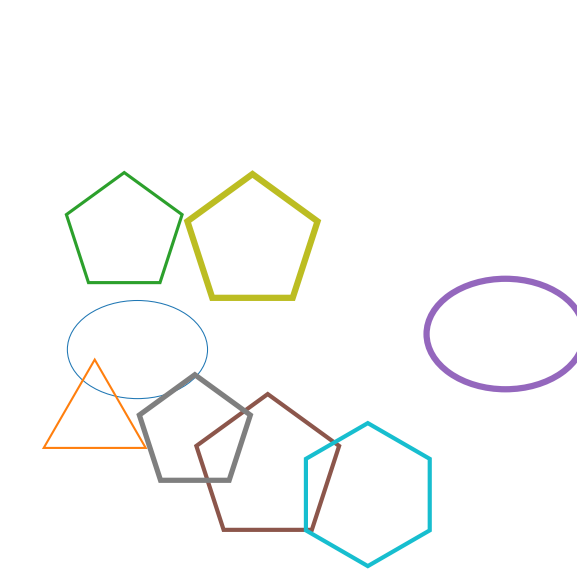[{"shape": "oval", "thickness": 0.5, "radius": 0.61, "center": [0.238, 0.394]}, {"shape": "triangle", "thickness": 1, "radius": 0.51, "center": [0.164, 0.274]}, {"shape": "pentagon", "thickness": 1.5, "radius": 0.53, "center": [0.215, 0.595]}, {"shape": "oval", "thickness": 3, "radius": 0.68, "center": [0.875, 0.421]}, {"shape": "pentagon", "thickness": 2, "radius": 0.65, "center": [0.464, 0.187]}, {"shape": "pentagon", "thickness": 2.5, "radius": 0.51, "center": [0.337, 0.249]}, {"shape": "pentagon", "thickness": 3, "radius": 0.59, "center": [0.437, 0.579]}, {"shape": "hexagon", "thickness": 2, "radius": 0.62, "center": [0.637, 0.143]}]